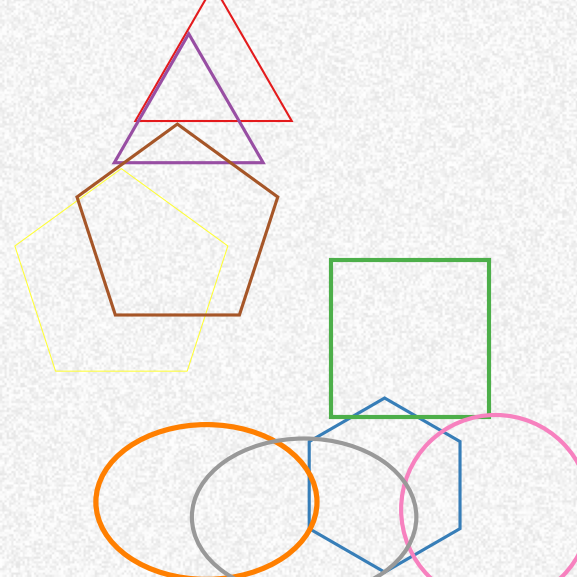[{"shape": "triangle", "thickness": 1, "radius": 0.78, "center": [0.37, 0.868]}, {"shape": "hexagon", "thickness": 1.5, "radius": 0.75, "center": [0.666, 0.159]}, {"shape": "square", "thickness": 2, "radius": 0.68, "center": [0.71, 0.413]}, {"shape": "triangle", "thickness": 1.5, "radius": 0.74, "center": [0.327, 0.792]}, {"shape": "oval", "thickness": 2.5, "radius": 0.96, "center": [0.357, 0.13]}, {"shape": "pentagon", "thickness": 0.5, "radius": 0.97, "center": [0.21, 0.513]}, {"shape": "pentagon", "thickness": 1.5, "radius": 0.91, "center": [0.307, 0.602]}, {"shape": "circle", "thickness": 2, "radius": 0.82, "center": [0.858, 0.117]}, {"shape": "oval", "thickness": 2, "radius": 0.97, "center": [0.527, 0.104]}]